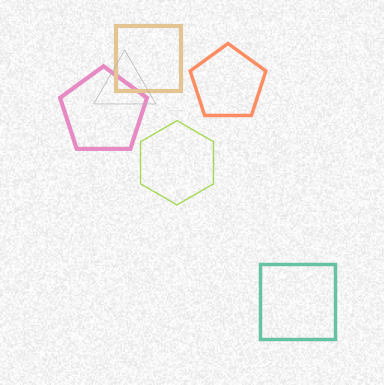[{"shape": "square", "thickness": 2.5, "radius": 0.48, "center": [0.773, 0.216]}, {"shape": "pentagon", "thickness": 2.5, "radius": 0.52, "center": [0.592, 0.784]}, {"shape": "pentagon", "thickness": 3, "radius": 0.59, "center": [0.269, 0.709]}, {"shape": "hexagon", "thickness": 1, "radius": 0.55, "center": [0.46, 0.577]}, {"shape": "square", "thickness": 3, "radius": 0.42, "center": [0.385, 0.848]}, {"shape": "triangle", "thickness": 0.5, "radius": 0.47, "center": [0.324, 0.777]}]